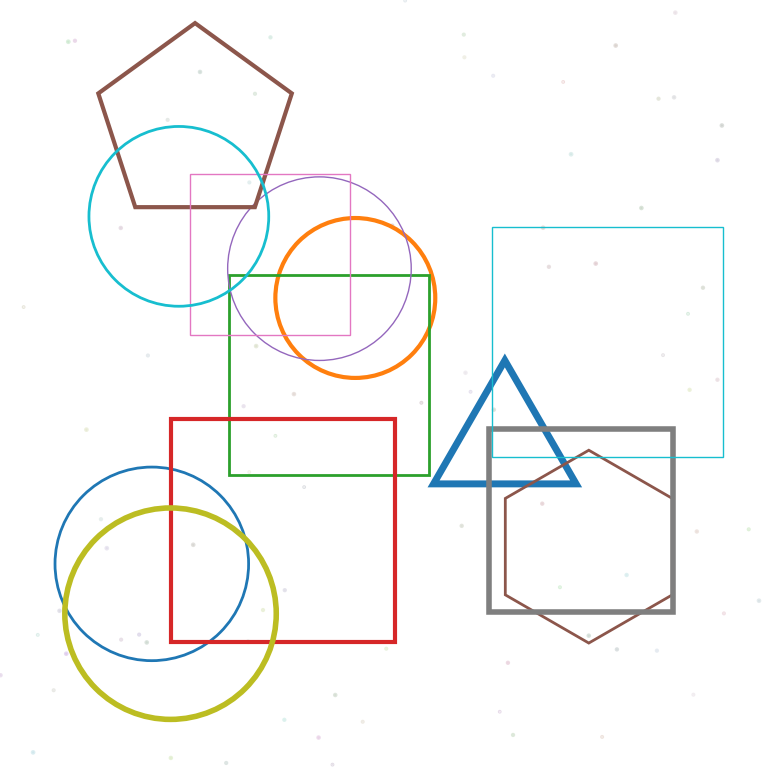[{"shape": "triangle", "thickness": 2.5, "radius": 0.53, "center": [0.656, 0.425]}, {"shape": "circle", "thickness": 1, "radius": 0.63, "center": [0.197, 0.268]}, {"shape": "circle", "thickness": 1.5, "radius": 0.52, "center": [0.461, 0.613]}, {"shape": "square", "thickness": 1, "radius": 0.65, "center": [0.427, 0.513]}, {"shape": "square", "thickness": 1.5, "radius": 0.73, "center": [0.368, 0.311]}, {"shape": "circle", "thickness": 0.5, "radius": 0.6, "center": [0.415, 0.651]}, {"shape": "pentagon", "thickness": 1.5, "radius": 0.66, "center": [0.253, 0.838]}, {"shape": "hexagon", "thickness": 1, "radius": 0.63, "center": [0.765, 0.29]}, {"shape": "square", "thickness": 0.5, "radius": 0.52, "center": [0.351, 0.669]}, {"shape": "square", "thickness": 2, "radius": 0.6, "center": [0.755, 0.324]}, {"shape": "circle", "thickness": 2, "radius": 0.69, "center": [0.221, 0.203]}, {"shape": "square", "thickness": 0.5, "radius": 0.75, "center": [0.789, 0.555]}, {"shape": "circle", "thickness": 1, "radius": 0.58, "center": [0.232, 0.719]}]